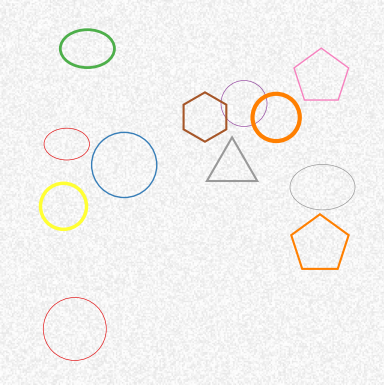[{"shape": "oval", "thickness": 0.5, "radius": 0.29, "center": [0.173, 0.626]}, {"shape": "circle", "thickness": 0.5, "radius": 0.41, "center": [0.194, 0.146]}, {"shape": "circle", "thickness": 1, "radius": 0.42, "center": [0.323, 0.572]}, {"shape": "oval", "thickness": 2, "radius": 0.35, "center": [0.227, 0.874]}, {"shape": "circle", "thickness": 0.5, "radius": 0.3, "center": [0.634, 0.731]}, {"shape": "circle", "thickness": 3, "radius": 0.31, "center": [0.717, 0.695]}, {"shape": "pentagon", "thickness": 1.5, "radius": 0.39, "center": [0.831, 0.365]}, {"shape": "circle", "thickness": 2.5, "radius": 0.3, "center": [0.165, 0.464]}, {"shape": "hexagon", "thickness": 1.5, "radius": 0.32, "center": [0.532, 0.696]}, {"shape": "pentagon", "thickness": 1, "radius": 0.37, "center": [0.835, 0.8]}, {"shape": "oval", "thickness": 0.5, "radius": 0.42, "center": [0.838, 0.514]}, {"shape": "triangle", "thickness": 1.5, "radius": 0.38, "center": [0.603, 0.568]}]